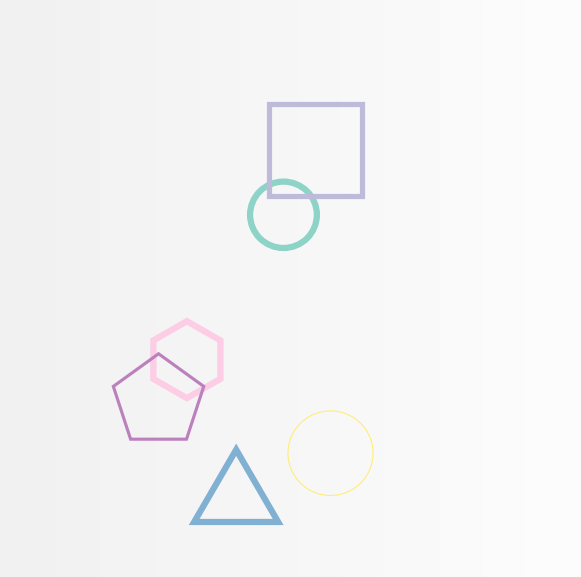[{"shape": "circle", "thickness": 3, "radius": 0.29, "center": [0.488, 0.627]}, {"shape": "square", "thickness": 2.5, "radius": 0.4, "center": [0.542, 0.74]}, {"shape": "triangle", "thickness": 3, "radius": 0.42, "center": [0.406, 0.137]}, {"shape": "hexagon", "thickness": 3, "radius": 0.33, "center": [0.322, 0.376]}, {"shape": "pentagon", "thickness": 1.5, "radius": 0.41, "center": [0.273, 0.305]}, {"shape": "circle", "thickness": 0.5, "radius": 0.37, "center": [0.569, 0.214]}]